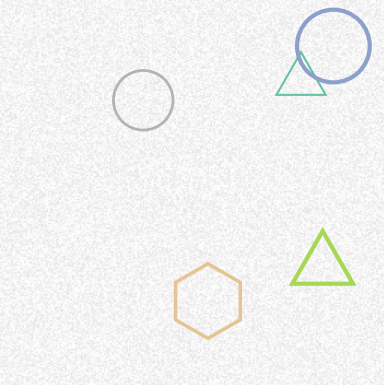[{"shape": "triangle", "thickness": 1.5, "radius": 0.37, "center": [0.782, 0.791]}, {"shape": "circle", "thickness": 3, "radius": 0.47, "center": [0.866, 0.88]}, {"shape": "triangle", "thickness": 3, "radius": 0.46, "center": [0.838, 0.309]}, {"shape": "hexagon", "thickness": 2.5, "radius": 0.49, "center": [0.54, 0.218]}, {"shape": "circle", "thickness": 2, "radius": 0.39, "center": [0.372, 0.74]}]